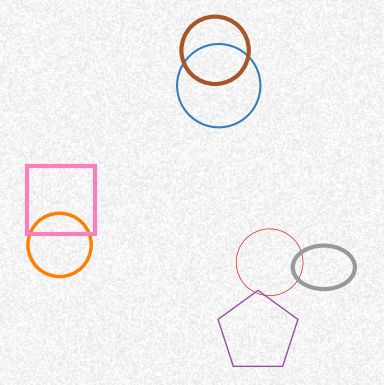[{"shape": "circle", "thickness": 0.5, "radius": 0.43, "center": [0.7, 0.319]}, {"shape": "circle", "thickness": 1.5, "radius": 0.54, "center": [0.568, 0.777]}, {"shape": "pentagon", "thickness": 1, "radius": 0.55, "center": [0.67, 0.137]}, {"shape": "circle", "thickness": 2.5, "radius": 0.41, "center": [0.155, 0.364]}, {"shape": "circle", "thickness": 3, "radius": 0.44, "center": [0.559, 0.869]}, {"shape": "square", "thickness": 3, "radius": 0.44, "center": [0.158, 0.48]}, {"shape": "oval", "thickness": 3, "radius": 0.4, "center": [0.841, 0.306]}]